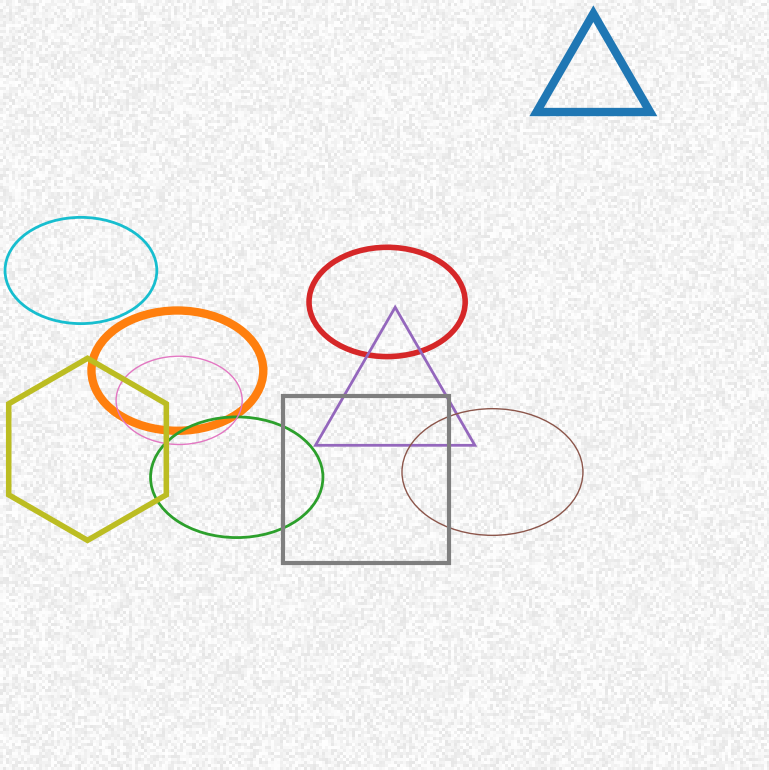[{"shape": "triangle", "thickness": 3, "radius": 0.43, "center": [0.771, 0.897]}, {"shape": "oval", "thickness": 3, "radius": 0.56, "center": [0.23, 0.519]}, {"shape": "oval", "thickness": 1, "radius": 0.56, "center": [0.307, 0.38]}, {"shape": "oval", "thickness": 2, "radius": 0.51, "center": [0.503, 0.608]}, {"shape": "triangle", "thickness": 1, "radius": 0.6, "center": [0.513, 0.481]}, {"shape": "oval", "thickness": 0.5, "radius": 0.59, "center": [0.64, 0.387]}, {"shape": "oval", "thickness": 0.5, "radius": 0.41, "center": [0.233, 0.48]}, {"shape": "square", "thickness": 1.5, "radius": 0.54, "center": [0.475, 0.378]}, {"shape": "hexagon", "thickness": 2, "radius": 0.59, "center": [0.114, 0.416]}, {"shape": "oval", "thickness": 1, "radius": 0.49, "center": [0.105, 0.649]}]